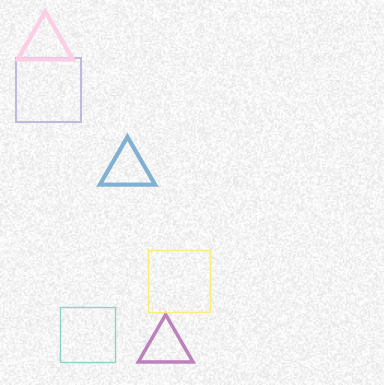[{"shape": "square", "thickness": 1, "radius": 0.36, "center": [0.228, 0.132]}, {"shape": "square", "thickness": 1.5, "radius": 0.42, "center": [0.126, 0.765]}, {"shape": "triangle", "thickness": 3, "radius": 0.41, "center": [0.331, 0.562]}, {"shape": "triangle", "thickness": 3, "radius": 0.41, "center": [0.118, 0.887]}, {"shape": "triangle", "thickness": 2.5, "radius": 0.41, "center": [0.43, 0.101]}, {"shape": "square", "thickness": 1, "radius": 0.4, "center": [0.465, 0.27]}]